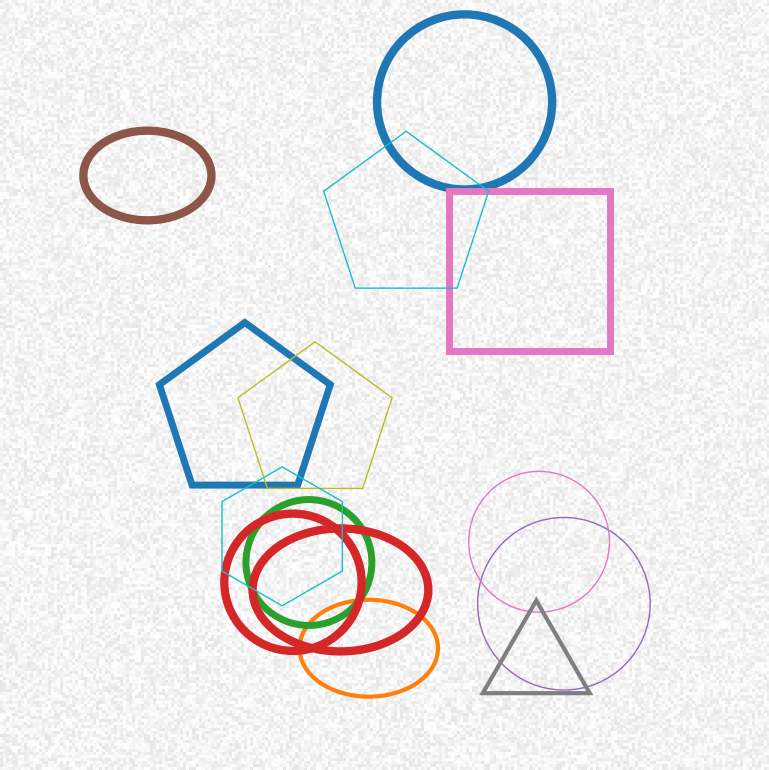[{"shape": "pentagon", "thickness": 2.5, "radius": 0.58, "center": [0.318, 0.464]}, {"shape": "circle", "thickness": 3, "radius": 0.57, "center": [0.603, 0.868]}, {"shape": "oval", "thickness": 1.5, "radius": 0.45, "center": [0.479, 0.158]}, {"shape": "circle", "thickness": 2.5, "radius": 0.41, "center": [0.401, 0.269]}, {"shape": "circle", "thickness": 3, "radius": 0.45, "center": [0.38, 0.244]}, {"shape": "oval", "thickness": 3, "radius": 0.57, "center": [0.442, 0.234]}, {"shape": "circle", "thickness": 0.5, "radius": 0.56, "center": [0.732, 0.216]}, {"shape": "oval", "thickness": 3, "radius": 0.42, "center": [0.191, 0.772]}, {"shape": "circle", "thickness": 0.5, "radius": 0.46, "center": [0.7, 0.296]}, {"shape": "square", "thickness": 2.5, "radius": 0.52, "center": [0.687, 0.648]}, {"shape": "triangle", "thickness": 1.5, "radius": 0.4, "center": [0.696, 0.14]}, {"shape": "pentagon", "thickness": 0.5, "radius": 0.53, "center": [0.409, 0.451]}, {"shape": "hexagon", "thickness": 0.5, "radius": 0.45, "center": [0.366, 0.303]}, {"shape": "pentagon", "thickness": 0.5, "radius": 0.56, "center": [0.528, 0.717]}]